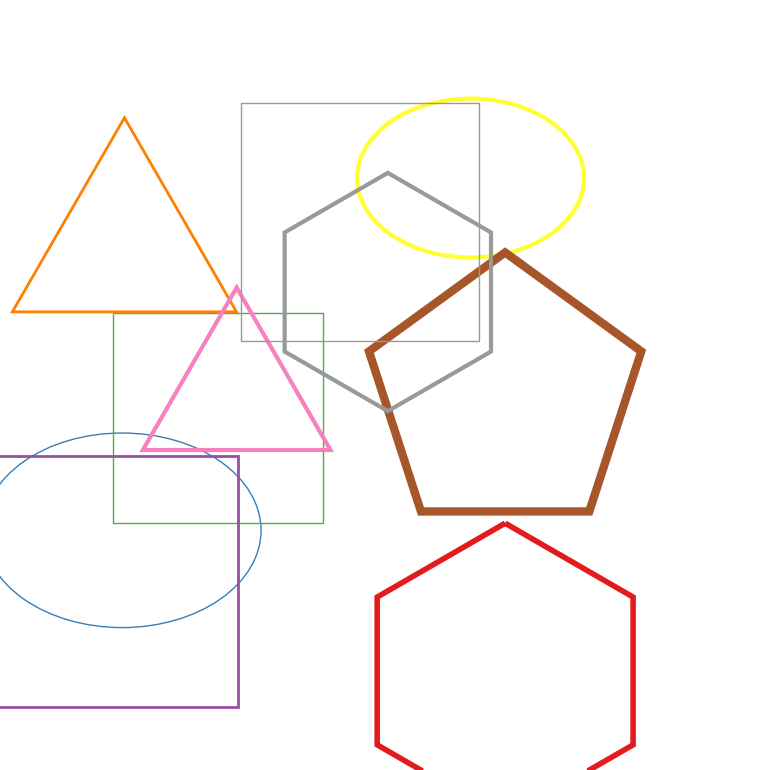[{"shape": "hexagon", "thickness": 2, "radius": 0.96, "center": [0.656, 0.129]}, {"shape": "oval", "thickness": 0.5, "radius": 0.9, "center": [0.159, 0.311]}, {"shape": "square", "thickness": 0.5, "radius": 0.68, "center": [0.283, 0.457]}, {"shape": "square", "thickness": 1, "radius": 0.81, "center": [0.146, 0.244]}, {"shape": "triangle", "thickness": 1, "radius": 0.84, "center": [0.162, 0.679]}, {"shape": "oval", "thickness": 1.5, "radius": 0.74, "center": [0.611, 0.769]}, {"shape": "pentagon", "thickness": 3, "radius": 0.93, "center": [0.656, 0.486]}, {"shape": "triangle", "thickness": 1.5, "radius": 0.7, "center": [0.307, 0.486]}, {"shape": "square", "thickness": 0.5, "radius": 0.77, "center": [0.468, 0.711]}, {"shape": "hexagon", "thickness": 1.5, "radius": 0.77, "center": [0.504, 0.621]}]